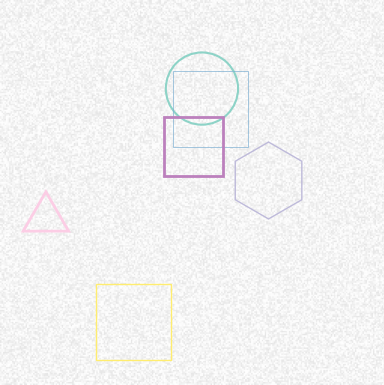[{"shape": "circle", "thickness": 1.5, "radius": 0.47, "center": [0.525, 0.77]}, {"shape": "hexagon", "thickness": 1, "radius": 0.5, "center": [0.698, 0.531]}, {"shape": "square", "thickness": 0.5, "radius": 0.49, "center": [0.547, 0.717]}, {"shape": "triangle", "thickness": 2, "radius": 0.34, "center": [0.119, 0.434]}, {"shape": "square", "thickness": 2, "radius": 0.38, "center": [0.504, 0.619]}, {"shape": "square", "thickness": 1, "radius": 0.49, "center": [0.347, 0.164]}]